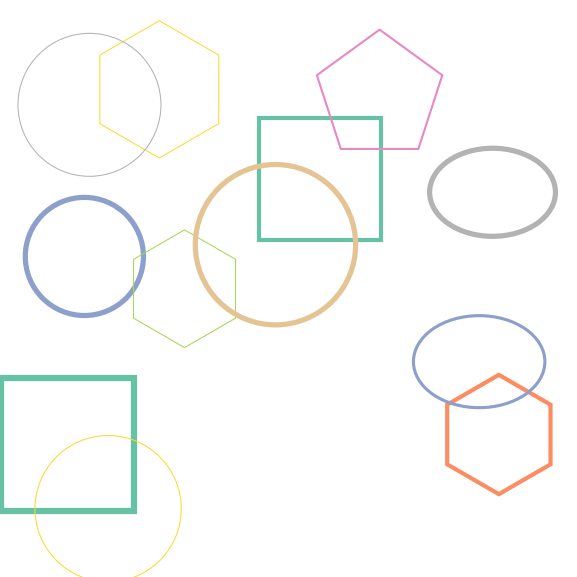[{"shape": "square", "thickness": 3, "radius": 0.58, "center": [0.117, 0.23]}, {"shape": "square", "thickness": 2, "radius": 0.53, "center": [0.554, 0.689]}, {"shape": "hexagon", "thickness": 2, "radius": 0.52, "center": [0.864, 0.247]}, {"shape": "oval", "thickness": 1.5, "radius": 0.57, "center": [0.83, 0.373]}, {"shape": "circle", "thickness": 2.5, "radius": 0.51, "center": [0.146, 0.555]}, {"shape": "pentagon", "thickness": 1, "radius": 0.57, "center": [0.657, 0.834]}, {"shape": "hexagon", "thickness": 0.5, "radius": 0.51, "center": [0.32, 0.499]}, {"shape": "circle", "thickness": 0.5, "radius": 0.63, "center": [0.187, 0.118]}, {"shape": "hexagon", "thickness": 0.5, "radius": 0.59, "center": [0.276, 0.844]}, {"shape": "circle", "thickness": 2.5, "radius": 0.69, "center": [0.477, 0.575]}, {"shape": "circle", "thickness": 0.5, "radius": 0.62, "center": [0.155, 0.818]}, {"shape": "oval", "thickness": 2.5, "radius": 0.54, "center": [0.853, 0.666]}]